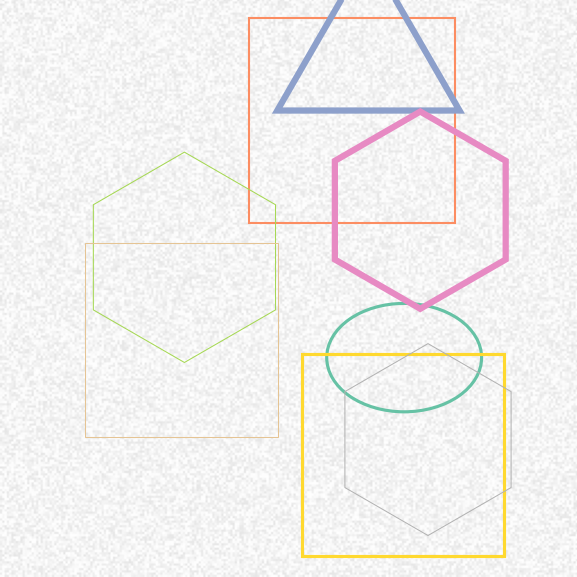[{"shape": "oval", "thickness": 1.5, "radius": 0.67, "center": [0.7, 0.38]}, {"shape": "square", "thickness": 1, "radius": 0.89, "center": [0.609, 0.791]}, {"shape": "triangle", "thickness": 3, "radius": 0.91, "center": [0.638, 0.899]}, {"shape": "hexagon", "thickness": 3, "radius": 0.85, "center": [0.728, 0.635]}, {"shape": "hexagon", "thickness": 0.5, "radius": 0.91, "center": [0.319, 0.554]}, {"shape": "square", "thickness": 1.5, "radius": 0.87, "center": [0.697, 0.211]}, {"shape": "square", "thickness": 0.5, "radius": 0.84, "center": [0.315, 0.411]}, {"shape": "hexagon", "thickness": 0.5, "radius": 0.83, "center": [0.741, 0.238]}]